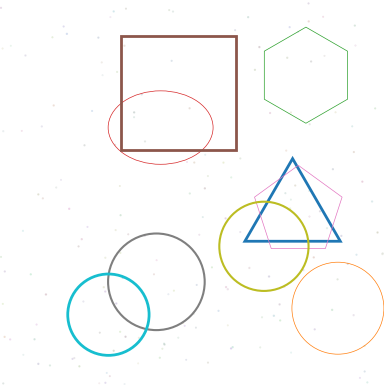[{"shape": "triangle", "thickness": 2, "radius": 0.72, "center": [0.76, 0.445]}, {"shape": "circle", "thickness": 0.5, "radius": 0.6, "center": [0.878, 0.199]}, {"shape": "hexagon", "thickness": 0.5, "radius": 0.62, "center": [0.795, 0.805]}, {"shape": "oval", "thickness": 0.5, "radius": 0.68, "center": [0.417, 0.669]}, {"shape": "square", "thickness": 2, "radius": 0.74, "center": [0.464, 0.759]}, {"shape": "pentagon", "thickness": 0.5, "radius": 0.6, "center": [0.775, 0.451]}, {"shape": "circle", "thickness": 1.5, "radius": 0.63, "center": [0.406, 0.268]}, {"shape": "circle", "thickness": 1.5, "radius": 0.58, "center": [0.686, 0.36]}, {"shape": "circle", "thickness": 2, "radius": 0.53, "center": [0.282, 0.183]}]